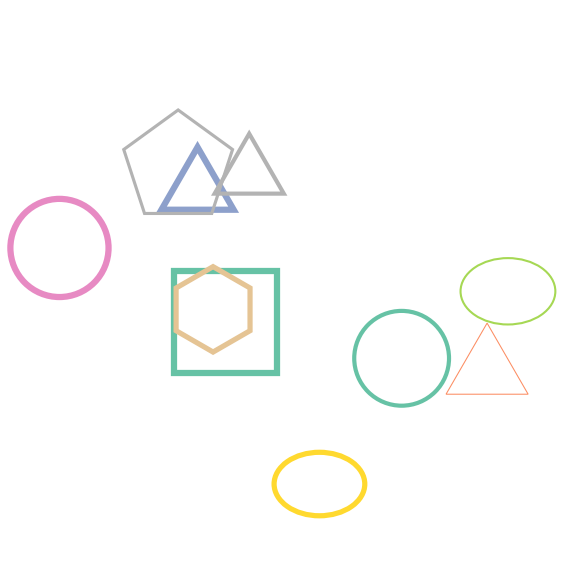[{"shape": "circle", "thickness": 2, "radius": 0.41, "center": [0.695, 0.379]}, {"shape": "square", "thickness": 3, "radius": 0.44, "center": [0.39, 0.442]}, {"shape": "triangle", "thickness": 0.5, "radius": 0.41, "center": [0.843, 0.358]}, {"shape": "triangle", "thickness": 3, "radius": 0.36, "center": [0.342, 0.672]}, {"shape": "circle", "thickness": 3, "radius": 0.42, "center": [0.103, 0.57]}, {"shape": "oval", "thickness": 1, "radius": 0.41, "center": [0.88, 0.495]}, {"shape": "oval", "thickness": 2.5, "radius": 0.39, "center": [0.553, 0.161]}, {"shape": "hexagon", "thickness": 2.5, "radius": 0.37, "center": [0.369, 0.463]}, {"shape": "triangle", "thickness": 2, "radius": 0.35, "center": [0.432, 0.698]}, {"shape": "pentagon", "thickness": 1.5, "radius": 0.5, "center": [0.308, 0.71]}]